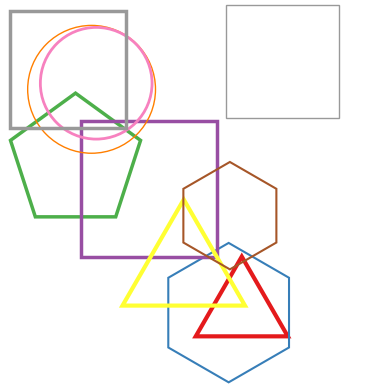[{"shape": "triangle", "thickness": 3, "radius": 0.69, "center": [0.628, 0.195]}, {"shape": "hexagon", "thickness": 1.5, "radius": 0.91, "center": [0.594, 0.188]}, {"shape": "pentagon", "thickness": 2.5, "radius": 0.89, "center": [0.196, 0.58]}, {"shape": "square", "thickness": 2.5, "radius": 0.88, "center": [0.387, 0.51]}, {"shape": "circle", "thickness": 1, "radius": 0.83, "center": [0.238, 0.768]}, {"shape": "triangle", "thickness": 3, "radius": 0.92, "center": [0.477, 0.298]}, {"shape": "hexagon", "thickness": 1.5, "radius": 0.7, "center": [0.597, 0.44]}, {"shape": "circle", "thickness": 2, "radius": 0.73, "center": [0.25, 0.784]}, {"shape": "square", "thickness": 2.5, "radius": 0.76, "center": [0.177, 0.82]}, {"shape": "square", "thickness": 1, "radius": 0.73, "center": [0.734, 0.84]}]